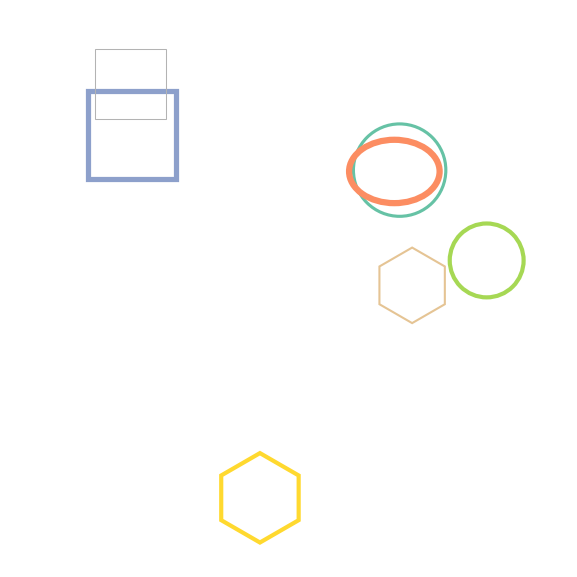[{"shape": "circle", "thickness": 1.5, "radius": 0.4, "center": [0.692, 0.705]}, {"shape": "oval", "thickness": 3, "radius": 0.39, "center": [0.683, 0.702]}, {"shape": "square", "thickness": 2.5, "radius": 0.38, "center": [0.228, 0.765]}, {"shape": "circle", "thickness": 2, "radius": 0.32, "center": [0.843, 0.548]}, {"shape": "hexagon", "thickness": 2, "radius": 0.39, "center": [0.45, 0.137]}, {"shape": "hexagon", "thickness": 1, "radius": 0.33, "center": [0.714, 0.505]}, {"shape": "square", "thickness": 0.5, "radius": 0.3, "center": [0.226, 0.854]}]